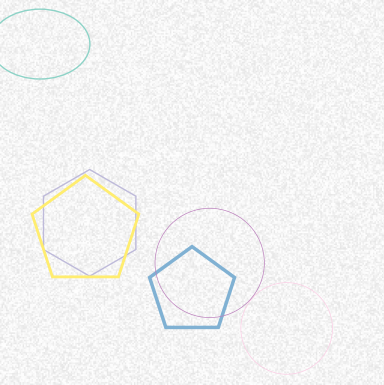[{"shape": "oval", "thickness": 1, "radius": 0.65, "center": [0.104, 0.886]}, {"shape": "hexagon", "thickness": 1, "radius": 0.69, "center": [0.233, 0.421]}, {"shape": "pentagon", "thickness": 2.5, "radius": 0.58, "center": [0.499, 0.243]}, {"shape": "circle", "thickness": 0.5, "radius": 0.59, "center": [0.745, 0.147]}, {"shape": "circle", "thickness": 0.5, "radius": 0.71, "center": [0.545, 0.317]}, {"shape": "pentagon", "thickness": 2, "radius": 0.73, "center": [0.222, 0.399]}]